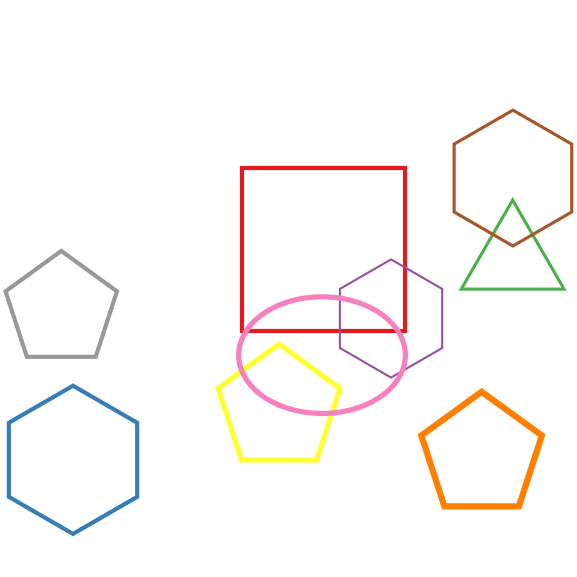[{"shape": "square", "thickness": 2, "radius": 0.7, "center": [0.56, 0.567]}, {"shape": "hexagon", "thickness": 2, "radius": 0.64, "center": [0.126, 0.203]}, {"shape": "triangle", "thickness": 1.5, "radius": 0.51, "center": [0.888, 0.55]}, {"shape": "hexagon", "thickness": 1, "radius": 0.51, "center": [0.677, 0.448]}, {"shape": "pentagon", "thickness": 3, "radius": 0.55, "center": [0.834, 0.211]}, {"shape": "pentagon", "thickness": 2.5, "radius": 0.55, "center": [0.483, 0.292]}, {"shape": "hexagon", "thickness": 1.5, "radius": 0.59, "center": [0.888, 0.691]}, {"shape": "oval", "thickness": 2.5, "radius": 0.72, "center": [0.558, 0.384]}, {"shape": "pentagon", "thickness": 2, "radius": 0.51, "center": [0.106, 0.463]}]